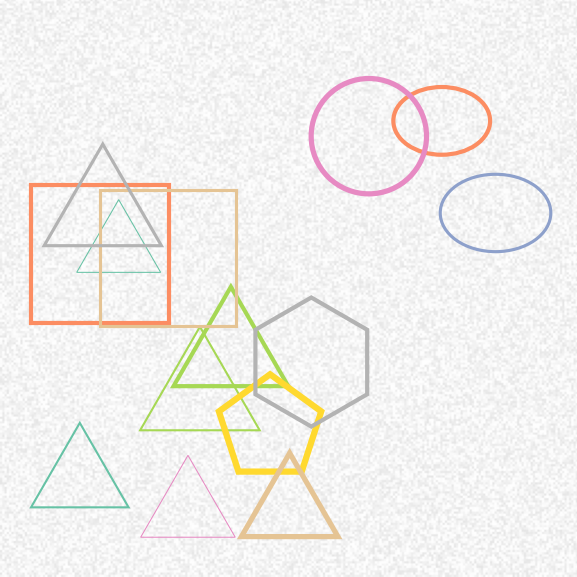[{"shape": "triangle", "thickness": 0.5, "radius": 0.42, "center": [0.206, 0.57]}, {"shape": "triangle", "thickness": 1, "radius": 0.49, "center": [0.138, 0.169]}, {"shape": "oval", "thickness": 2, "radius": 0.42, "center": [0.765, 0.79]}, {"shape": "square", "thickness": 2, "radius": 0.6, "center": [0.173, 0.56]}, {"shape": "oval", "thickness": 1.5, "radius": 0.48, "center": [0.858, 0.63]}, {"shape": "circle", "thickness": 2.5, "radius": 0.5, "center": [0.639, 0.763]}, {"shape": "triangle", "thickness": 0.5, "radius": 0.47, "center": [0.325, 0.116]}, {"shape": "triangle", "thickness": 1, "radius": 0.6, "center": [0.346, 0.314]}, {"shape": "triangle", "thickness": 2, "radius": 0.57, "center": [0.4, 0.388]}, {"shape": "pentagon", "thickness": 3, "radius": 0.47, "center": [0.468, 0.258]}, {"shape": "triangle", "thickness": 2.5, "radius": 0.48, "center": [0.502, 0.118]}, {"shape": "square", "thickness": 1.5, "radius": 0.59, "center": [0.291, 0.553]}, {"shape": "hexagon", "thickness": 2, "radius": 0.56, "center": [0.539, 0.372]}, {"shape": "triangle", "thickness": 1.5, "radius": 0.59, "center": [0.178, 0.632]}]